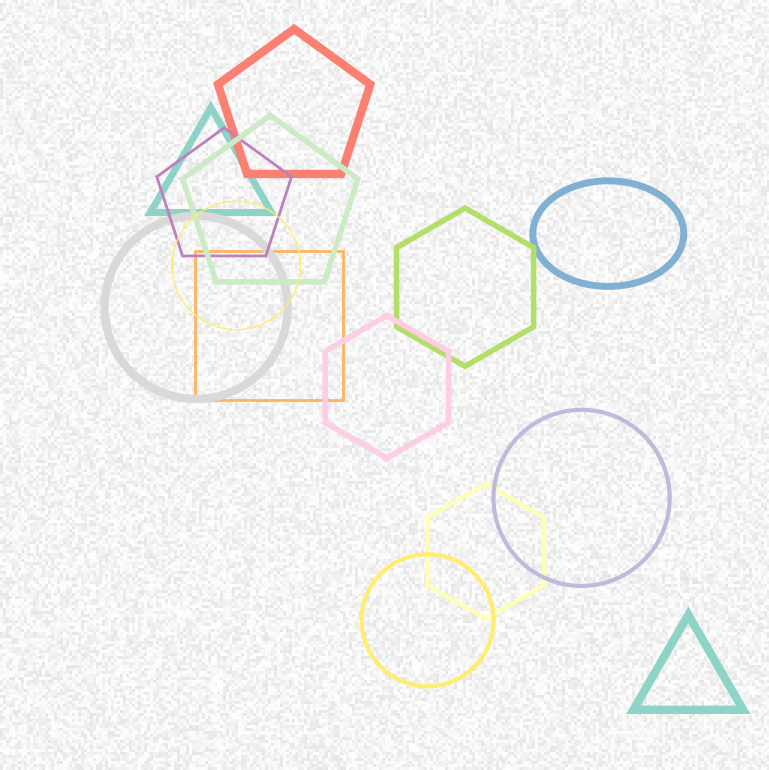[{"shape": "triangle", "thickness": 2.5, "radius": 0.45, "center": [0.274, 0.769]}, {"shape": "triangle", "thickness": 3, "radius": 0.41, "center": [0.894, 0.119]}, {"shape": "hexagon", "thickness": 1.5, "radius": 0.44, "center": [0.631, 0.284]}, {"shape": "circle", "thickness": 1.5, "radius": 0.57, "center": [0.755, 0.353]}, {"shape": "pentagon", "thickness": 3, "radius": 0.52, "center": [0.382, 0.858]}, {"shape": "oval", "thickness": 2.5, "radius": 0.49, "center": [0.79, 0.697]}, {"shape": "square", "thickness": 1, "radius": 0.48, "center": [0.349, 0.577]}, {"shape": "hexagon", "thickness": 2, "radius": 0.51, "center": [0.604, 0.627]}, {"shape": "hexagon", "thickness": 2, "radius": 0.46, "center": [0.502, 0.498]}, {"shape": "circle", "thickness": 3, "radius": 0.59, "center": [0.255, 0.601]}, {"shape": "pentagon", "thickness": 1, "radius": 0.46, "center": [0.291, 0.742]}, {"shape": "pentagon", "thickness": 2, "radius": 0.6, "center": [0.351, 0.731]}, {"shape": "circle", "thickness": 1.5, "radius": 0.43, "center": [0.555, 0.194]}, {"shape": "circle", "thickness": 0.5, "radius": 0.42, "center": [0.307, 0.655]}]